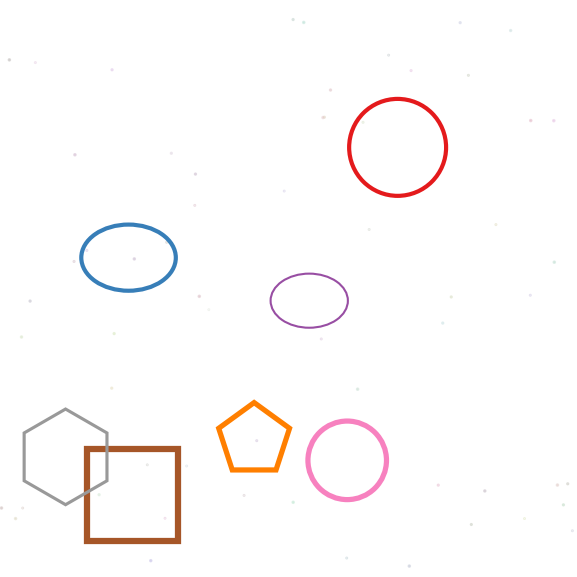[{"shape": "circle", "thickness": 2, "radius": 0.42, "center": [0.689, 0.744]}, {"shape": "oval", "thickness": 2, "radius": 0.41, "center": [0.223, 0.553]}, {"shape": "oval", "thickness": 1, "radius": 0.33, "center": [0.535, 0.478]}, {"shape": "pentagon", "thickness": 2.5, "radius": 0.32, "center": [0.44, 0.238]}, {"shape": "square", "thickness": 3, "radius": 0.4, "center": [0.23, 0.142]}, {"shape": "circle", "thickness": 2.5, "radius": 0.34, "center": [0.601, 0.202]}, {"shape": "hexagon", "thickness": 1.5, "radius": 0.41, "center": [0.114, 0.208]}]